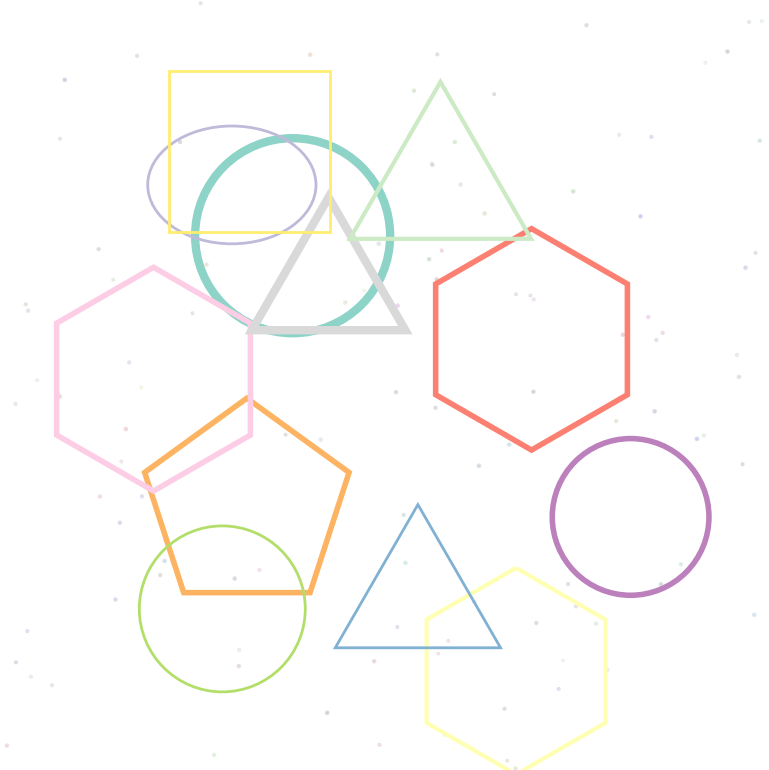[{"shape": "circle", "thickness": 3, "radius": 0.63, "center": [0.38, 0.694]}, {"shape": "hexagon", "thickness": 1.5, "radius": 0.67, "center": [0.67, 0.128]}, {"shape": "oval", "thickness": 1, "radius": 0.55, "center": [0.301, 0.76]}, {"shape": "hexagon", "thickness": 2, "radius": 0.72, "center": [0.69, 0.559]}, {"shape": "triangle", "thickness": 1, "radius": 0.62, "center": [0.543, 0.221]}, {"shape": "pentagon", "thickness": 2, "radius": 0.7, "center": [0.321, 0.343]}, {"shape": "circle", "thickness": 1, "radius": 0.54, "center": [0.289, 0.209]}, {"shape": "hexagon", "thickness": 2, "radius": 0.73, "center": [0.199, 0.508]}, {"shape": "triangle", "thickness": 3, "radius": 0.58, "center": [0.427, 0.629]}, {"shape": "circle", "thickness": 2, "radius": 0.51, "center": [0.819, 0.329]}, {"shape": "triangle", "thickness": 1.5, "radius": 0.68, "center": [0.572, 0.758]}, {"shape": "square", "thickness": 1, "radius": 0.52, "center": [0.324, 0.803]}]